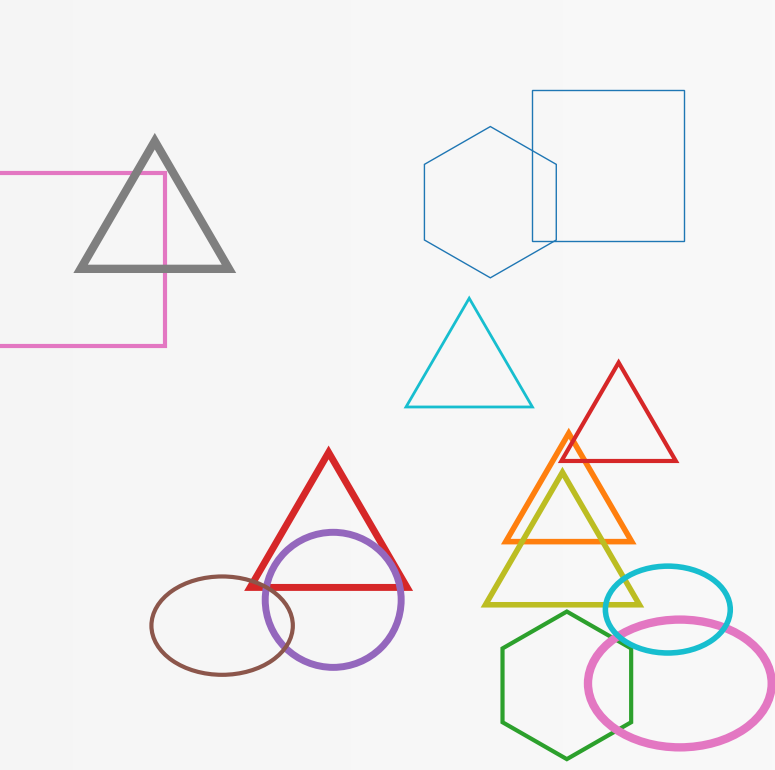[{"shape": "hexagon", "thickness": 0.5, "radius": 0.49, "center": [0.633, 0.737]}, {"shape": "square", "thickness": 0.5, "radius": 0.49, "center": [0.784, 0.785]}, {"shape": "triangle", "thickness": 2, "radius": 0.47, "center": [0.734, 0.343]}, {"shape": "hexagon", "thickness": 1.5, "radius": 0.48, "center": [0.731, 0.11]}, {"shape": "triangle", "thickness": 1.5, "radius": 0.43, "center": [0.798, 0.444]}, {"shape": "triangle", "thickness": 2.5, "radius": 0.58, "center": [0.424, 0.296]}, {"shape": "circle", "thickness": 2.5, "radius": 0.44, "center": [0.43, 0.221]}, {"shape": "oval", "thickness": 1.5, "radius": 0.46, "center": [0.287, 0.187]}, {"shape": "square", "thickness": 1.5, "radius": 0.56, "center": [0.101, 0.663]}, {"shape": "oval", "thickness": 3, "radius": 0.59, "center": [0.877, 0.112]}, {"shape": "triangle", "thickness": 3, "radius": 0.55, "center": [0.2, 0.706]}, {"shape": "triangle", "thickness": 2, "radius": 0.57, "center": [0.726, 0.272]}, {"shape": "oval", "thickness": 2, "radius": 0.4, "center": [0.862, 0.208]}, {"shape": "triangle", "thickness": 1, "radius": 0.47, "center": [0.605, 0.519]}]